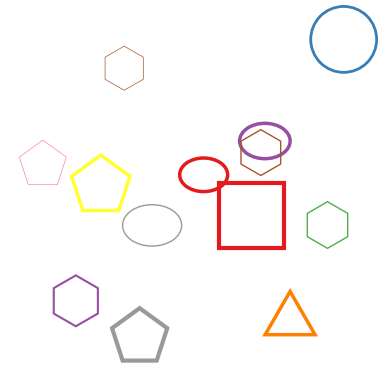[{"shape": "square", "thickness": 3, "radius": 0.42, "center": [0.653, 0.44]}, {"shape": "oval", "thickness": 2.5, "radius": 0.31, "center": [0.529, 0.546]}, {"shape": "circle", "thickness": 2, "radius": 0.43, "center": [0.893, 0.898]}, {"shape": "hexagon", "thickness": 1, "radius": 0.3, "center": [0.851, 0.416]}, {"shape": "oval", "thickness": 2.5, "radius": 0.33, "center": [0.688, 0.634]}, {"shape": "hexagon", "thickness": 1.5, "radius": 0.33, "center": [0.197, 0.219]}, {"shape": "triangle", "thickness": 2.5, "radius": 0.37, "center": [0.754, 0.168]}, {"shape": "pentagon", "thickness": 2.5, "radius": 0.4, "center": [0.262, 0.517]}, {"shape": "hexagon", "thickness": 1, "radius": 0.3, "center": [0.677, 0.604]}, {"shape": "hexagon", "thickness": 0.5, "radius": 0.29, "center": [0.323, 0.823]}, {"shape": "pentagon", "thickness": 0.5, "radius": 0.32, "center": [0.111, 0.572]}, {"shape": "oval", "thickness": 1, "radius": 0.38, "center": [0.395, 0.415]}, {"shape": "pentagon", "thickness": 3, "radius": 0.38, "center": [0.363, 0.124]}]